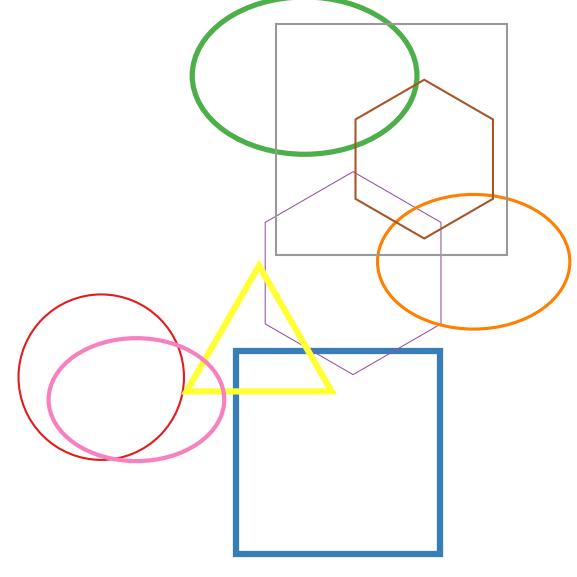[{"shape": "circle", "thickness": 1, "radius": 0.72, "center": [0.175, 0.346]}, {"shape": "square", "thickness": 3, "radius": 0.88, "center": [0.585, 0.216]}, {"shape": "oval", "thickness": 2.5, "radius": 0.97, "center": [0.527, 0.868]}, {"shape": "hexagon", "thickness": 0.5, "radius": 0.88, "center": [0.611, 0.526]}, {"shape": "oval", "thickness": 1.5, "radius": 0.83, "center": [0.82, 0.546]}, {"shape": "triangle", "thickness": 3, "radius": 0.73, "center": [0.449, 0.394]}, {"shape": "hexagon", "thickness": 1, "radius": 0.69, "center": [0.735, 0.724]}, {"shape": "oval", "thickness": 2, "radius": 0.76, "center": [0.236, 0.307]}, {"shape": "square", "thickness": 1, "radius": 1.0, "center": [0.678, 0.758]}]